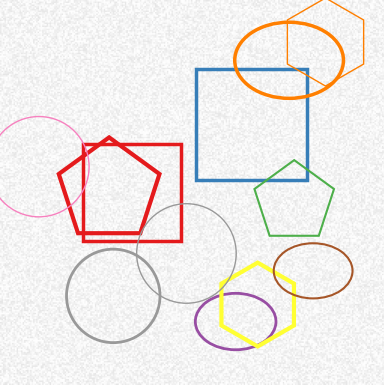[{"shape": "pentagon", "thickness": 3, "radius": 0.69, "center": [0.283, 0.506]}, {"shape": "square", "thickness": 2.5, "radius": 0.64, "center": [0.343, 0.5]}, {"shape": "square", "thickness": 2.5, "radius": 0.72, "center": [0.654, 0.676]}, {"shape": "pentagon", "thickness": 1.5, "radius": 0.54, "center": [0.764, 0.475]}, {"shape": "oval", "thickness": 2, "radius": 0.52, "center": [0.612, 0.165]}, {"shape": "hexagon", "thickness": 1, "radius": 0.57, "center": [0.845, 0.891]}, {"shape": "oval", "thickness": 2.5, "radius": 0.71, "center": [0.751, 0.843]}, {"shape": "hexagon", "thickness": 3, "radius": 0.54, "center": [0.669, 0.209]}, {"shape": "oval", "thickness": 1.5, "radius": 0.51, "center": [0.813, 0.297]}, {"shape": "circle", "thickness": 1, "radius": 0.65, "center": [0.101, 0.567]}, {"shape": "circle", "thickness": 1, "radius": 0.65, "center": [0.484, 0.342]}, {"shape": "circle", "thickness": 2, "radius": 0.61, "center": [0.294, 0.231]}]